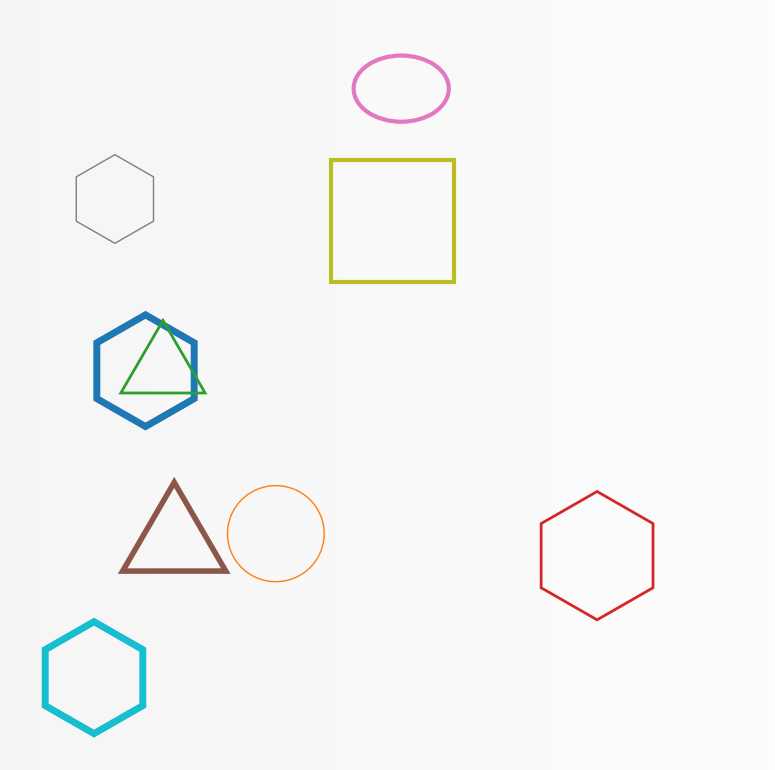[{"shape": "hexagon", "thickness": 2.5, "radius": 0.36, "center": [0.188, 0.519]}, {"shape": "circle", "thickness": 0.5, "radius": 0.31, "center": [0.356, 0.307]}, {"shape": "triangle", "thickness": 1, "radius": 0.31, "center": [0.21, 0.521]}, {"shape": "hexagon", "thickness": 1, "radius": 0.42, "center": [0.77, 0.278]}, {"shape": "triangle", "thickness": 2, "radius": 0.38, "center": [0.225, 0.297]}, {"shape": "oval", "thickness": 1.5, "radius": 0.31, "center": [0.518, 0.885]}, {"shape": "hexagon", "thickness": 0.5, "radius": 0.29, "center": [0.148, 0.742]}, {"shape": "square", "thickness": 1.5, "radius": 0.39, "center": [0.507, 0.713]}, {"shape": "hexagon", "thickness": 2.5, "radius": 0.36, "center": [0.121, 0.12]}]